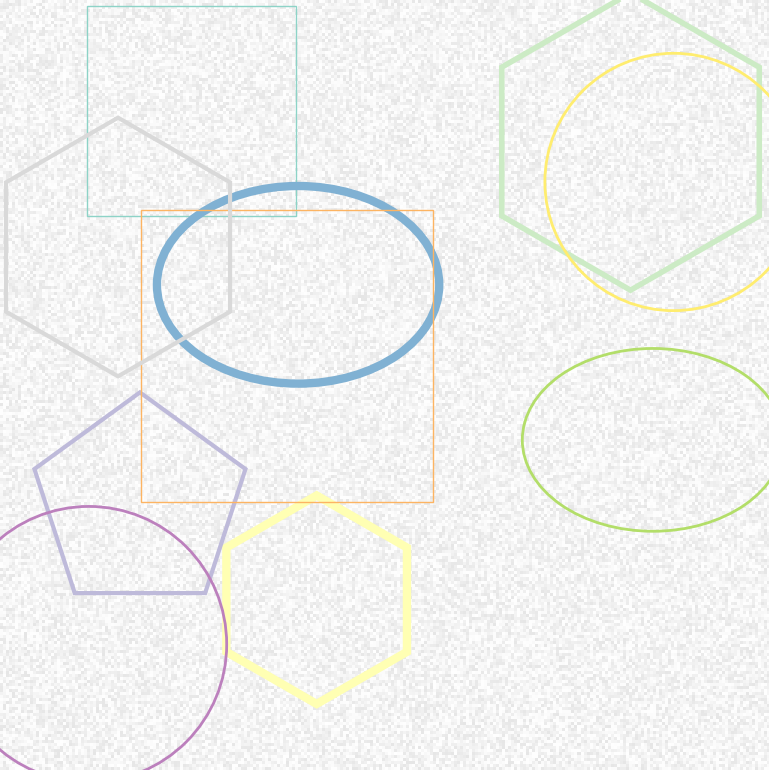[{"shape": "square", "thickness": 0.5, "radius": 0.68, "center": [0.248, 0.856]}, {"shape": "hexagon", "thickness": 3, "radius": 0.68, "center": [0.411, 0.221]}, {"shape": "pentagon", "thickness": 1.5, "radius": 0.72, "center": [0.182, 0.346]}, {"shape": "oval", "thickness": 3, "radius": 0.92, "center": [0.387, 0.63]}, {"shape": "square", "thickness": 0.5, "radius": 0.95, "center": [0.373, 0.538]}, {"shape": "oval", "thickness": 1, "radius": 0.85, "center": [0.848, 0.429]}, {"shape": "hexagon", "thickness": 1.5, "radius": 0.84, "center": [0.153, 0.679]}, {"shape": "circle", "thickness": 1, "radius": 0.9, "center": [0.115, 0.163]}, {"shape": "hexagon", "thickness": 2, "radius": 0.97, "center": [0.819, 0.816]}, {"shape": "circle", "thickness": 1, "radius": 0.84, "center": [0.875, 0.764]}]